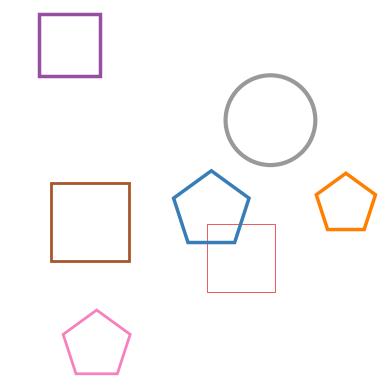[{"shape": "square", "thickness": 0.5, "radius": 0.44, "center": [0.627, 0.33]}, {"shape": "pentagon", "thickness": 2.5, "radius": 0.52, "center": [0.549, 0.453]}, {"shape": "square", "thickness": 2.5, "radius": 0.4, "center": [0.181, 0.883]}, {"shape": "pentagon", "thickness": 2.5, "radius": 0.4, "center": [0.898, 0.469]}, {"shape": "square", "thickness": 2, "radius": 0.51, "center": [0.234, 0.423]}, {"shape": "pentagon", "thickness": 2, "radius": 0.46, "center": [0.251, 0.103]}, {"shape": "circle", "thickness": 3, "radius": 0.58, "center": [0.702, 0.688]}]